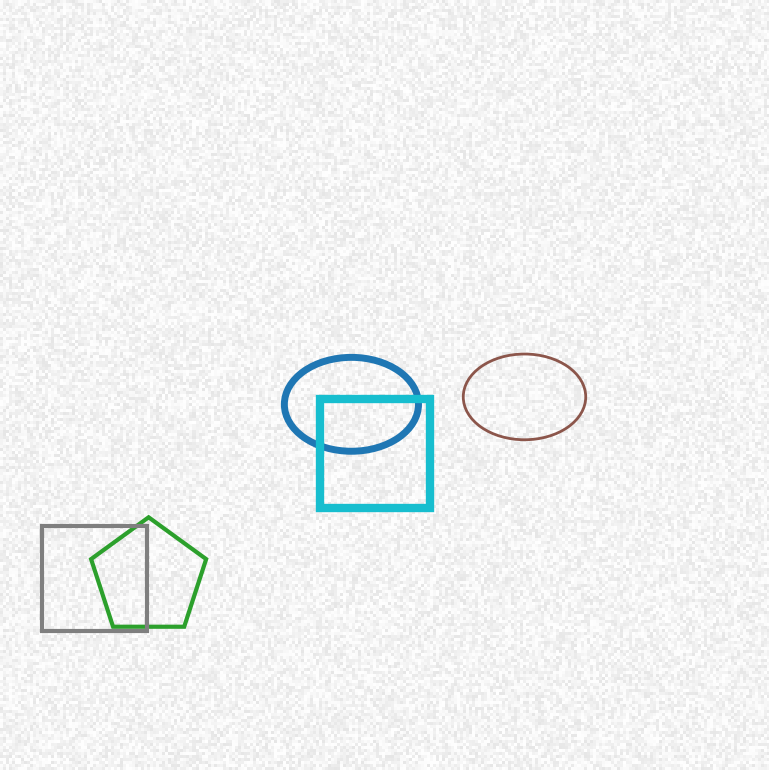[{"shape": "oval", "thickness": 2.5, "radius": 0.44, "center": [0.456, 0.475]}, {"shape": "pentagon", "thickness": 1.5, "radius": 0.39, "center": [0.193, 0.25]}, {"shape": "oval", "thickness": 1, "radius": 0.4, "center": [0.681, 0.485]}, {"shape": "square", "thickness": 1.5, "radius": 0.34, "center": [0.122, 0.249]}, {"shape": "square", "thickness": 3, "radius": 0.36, "center": [0.487, 0.411]}]